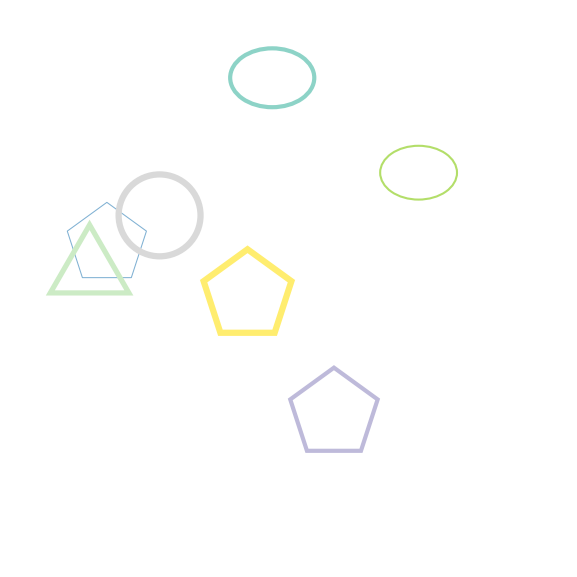[{"shape": "oval", "thickness": 2, "radius": 0.36, "center": [0.471, 0.864]}, {"shape": "pentagon", "thickness": 2, "radius": 0.4, "center": [0.578, 0.283]}, {"shape": "pentagon", "thickness": 0.5, "radius": 0.36, "center": [0.185, 0.577]}, {"shape": "oval", "thickness": 1, "radius": 0.33, "center": [0.725, 0.7]}, {"shape": "circle", "thickness": 3, "radius": 0.35, "center": [0.276, 0.626]}, {"shape": "triangle", "thickness": 2.5, "radius": 0.39, "center": [0.155, 0.531]}, {"shape": "pentagon", "thickness": 3, "radius": 0.4, "center": [0.429, 0.488]}]